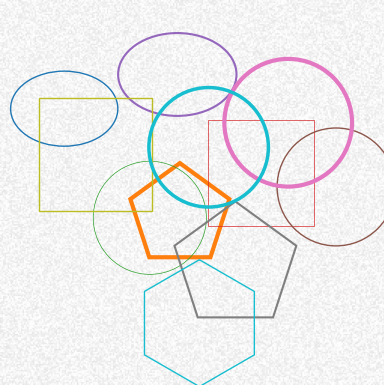[{"shape": "oval", "thickness": 1, "radius": 0.7, "center": [0.167, 0.718]}, {"shape": "pentagon", "thickness": 3, "radius": 0.68, "center": [0.467, 0.441]}, {"shape": "circle", "thickness": 0.5, "radius": 0.73, "center": [0.389, 0.434]}, {"shape": "square", "thickness": 0.5, "radius": 0.69, "center": [0.677, 0.55]}, {"shape": "oval", "thickness": 1.5, "radius": 0.77, "center": [0.461, 0.807]}, {"shape": "circle", "thickness": 1, "radius": 0.77, "center": [0.873, 0.514]}, {"shape": "circle", "thickness": 3, "radius": 0.83, "center": [0.749, 0.681]}, {"shape": "pentagon", "thickness": 1.5, "radius": 0.83, "center": [0.611, 0.31]}, {"shape": "square", "thickness": 1, "radius": 0.73, "center": [0.249, 0.6]}, {"shape": "hexagon", "thickness": 1, "radius": 0.82, "center": [0.518, 0.161]}, {"shape": "circle", "thickness": 2.5, "radius": 0.78, "center": [0.542, 0.617]}]